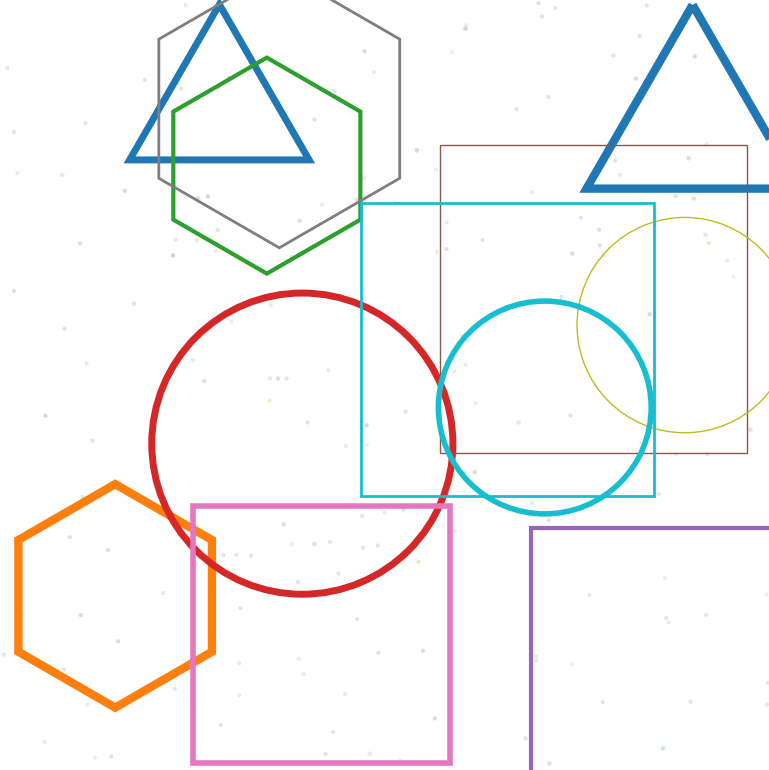[{"shape": "triangle", "thickness": 3, "radius": 0.8, "center": [0.899, 0.835]}, {"shape": "triangle", "thickness": 2.5, "radius": 0.67, "center": [0.285, 0.86]}, {"shape": "hexagon", "thickness": 3, "radius": 0.73, "center": [0.15, 0.226]}, {"shape": "hexagon", "thickness": 1.5, "radius": 0.7, "center": [0.347, 0.785]}, {"shape": "circle", "thickness": 2.5, "radius": 0.98, "center": [0.393, 0.424]}, {"shape": "square", "thickness": 1.5, "radius": 0.8, "center": [0.85, 0.153]}, {"shape": "square", "thickness": 0.5, "radius": 1.0, "center": [0.771, 0.612]}, {"shape": "square", "thickness": 2, "radius": 0.83, "center": [0.417, 0.176]}, {"shape": "hexagon", "thickness": 1, "radius": 0.9, "center": [0.363, 0.859]}, {"shape": "circle", "thickness": 0.5, "radius": 0.7, "center": [0.889, 0.578]}, {"shape": "circle", "thickness": 2, "radius": 0.69, "center": [0.707, 0.471]}, {"shape": "square", "thickness": 1, "radius": 0.95, "center": [0.659, 0.546]}]